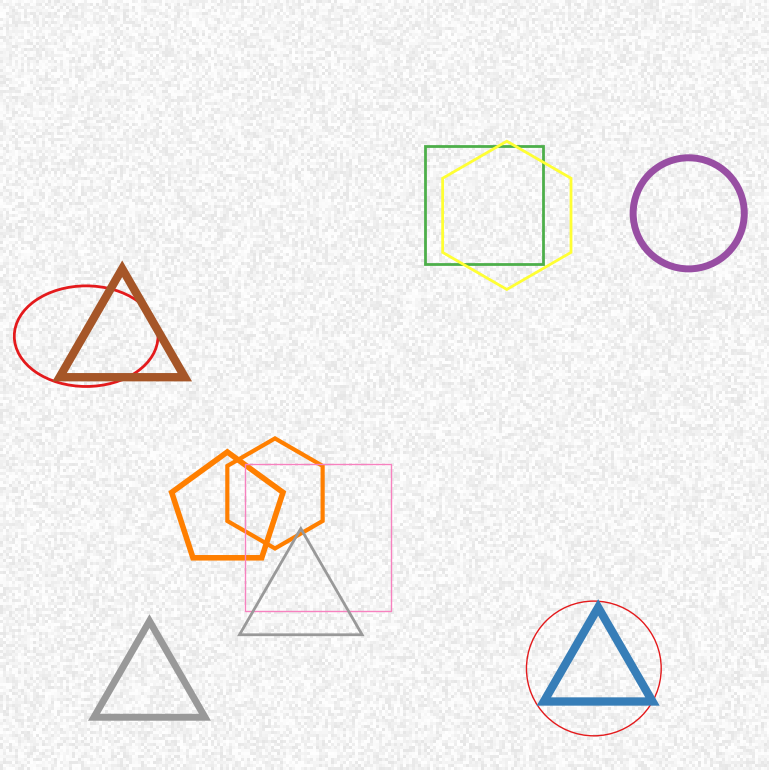[{"shape": "oval", "thickness": 1, "radius": 0.47, "center": [0.112, 0.563]}, {"shape": "circle", "thickness": 0.5, "radius": 0.44, "center": [0.771, 0.132]}, {"shape": "triangle", "thickness": 3, "radius": 0.41, "center": [0.777, 0.13]}, {"shape": "square", "thickness": 1, "radius": 0.38, "center": [0.628, 0.734]}, {"shape": "circle", "thickness": 2.5, "radius": 0.36, "center": [0.894, 0.723]}, {"shape": "pentagon", "thickness": 2, "radius": 0.38, "center": [0.295, 0.337]}, {"shape": "hexagon", "thickness": 1.5, "radius": 0.36, "center": [0.357, 0.359]}, {"shape": "hexagon", "thickness": 1, "radius": 0.48, "center": [0.658, 0.72]}, {"shape": "triangle", "thickness": 3, "radius": 0.47, "center": [0.159, 0.557]}, {"shape": "square", "thickness": 0.5, "radius": 0.48, "center": [0.413, 0.302]}, {"shape": "triangle", "thickness": 1, "radius": 0.46, "center": [0.391, 0.222]}, {"shape": "triangle", "thickness": 2.5, "radius": 0.42, "center": [0.194, 0.11]}]